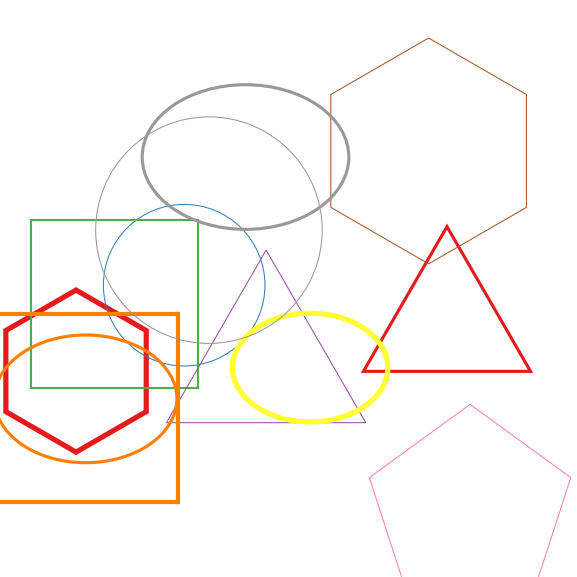[{"shape": "hexagon", "thickness": 2.5, "radius": 0.7, "center": [0.132, 0.357]}, {"shape": "triangle", "thickness": 1.5, "radius": 0.84, "center": [0.774, 0.44]}, {"shape": "circle", "thickness": 0.5, "radius": 0.7, "center": [0.319, 0.505]}, {"shape": "square", "thickness": 1, "radius": 0.72, "center": [0.199, 0.473]}, {"shape": "triangle", "thickness": 0.5, "radius": 1.0, "center": [0.461, 0.367]}, {"shape": "square", "thickness": 2, "radius": 0.81, "center": [0.146, 0.292]}, {"shape": "oval", "thickness": 1.5, "radius": 0.79, "center": [0.148, 0.308]}, {"shape": "oval", "thickness": 2.5, "radius": 0.67, "center": [0.537, 0.363]}, {"shape": "hexagon", "thickness": 0.5, "radius": 0.98, "center": [0.742, 0.738]}, {"shape": "pentagon", "thickness": 0.5, "radius": 0.92, "center": [0.814, 0.115]}, {"shape": "oval", "thickness": 1.5, "radius": 0.89, "center": [0.425, 0.727]}, {"shape": "circle", "thickness": 0.5, "radius": 0.98, "center": [0.362, 0.601]}]